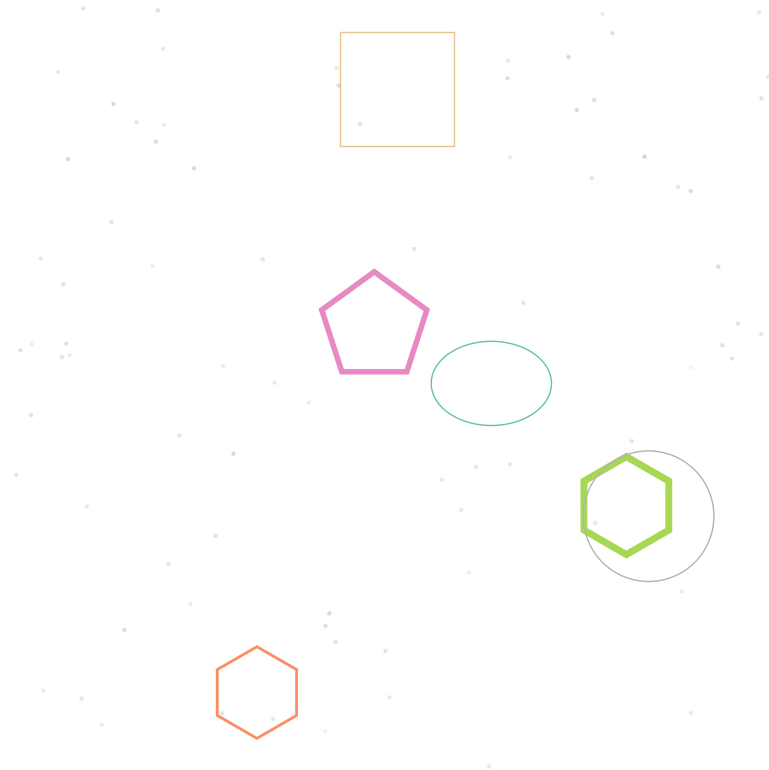[{"shape": "oval", "thickness": 0.5, "radius": 0.39, "center": [0.638, 0.502]}, {"shape": "hexagon", "thickness": 1, "radius": 0.3, "center": [0.334, 0.101]}, {"shape": "pentagon", "thickness": 2, "radius": 0.36, "center": [0.486, 0.575]}, {"shape": "hexagon", "thickness": 2.5, "radius": 0.32, "center": [0.813, 0.343]}, {"shape": "square", "thickness": 0.5, "radius": 0.37, "center": [0.516, 0.885]}, {"shape": "circle", "thickness": 0.5, "radius": 0.42, "center": [0.842, 0.33]}]